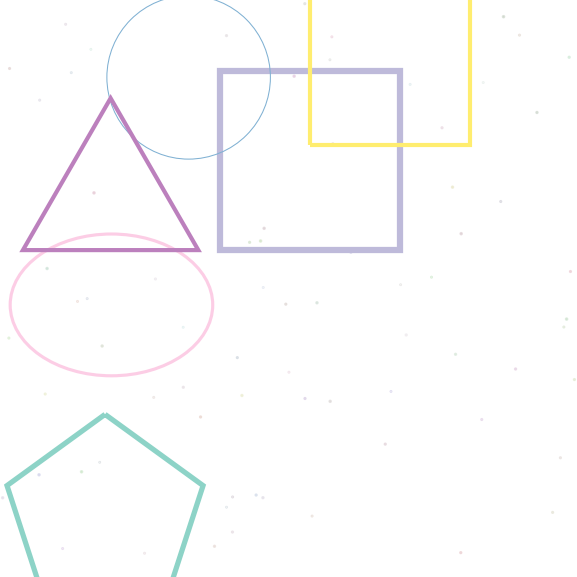[{"shape": "pentagon", "thickness": 2.5, "radius": 0.89, "center": [0.182, 0.103]}, {"shape": "square", "thickness": 3, "radius": 0.78, "center": [0.536, 0.721]}, {"shape": "circle", "thickness": 0.5, "radius": 0.71, "center": [0.327, 0.865]}, {"shape": "oval", "thickness": 1.5, "radius": 0.88, "center": [0.193, 0.471]}, {"shape": "triangle", "thickness": 2, "radius": 0.88, "center": [0.192, 0.654]}, {"shape": "square", "thickness": 2, "radius": 0.69, "center": [0.675, 0.887]}]